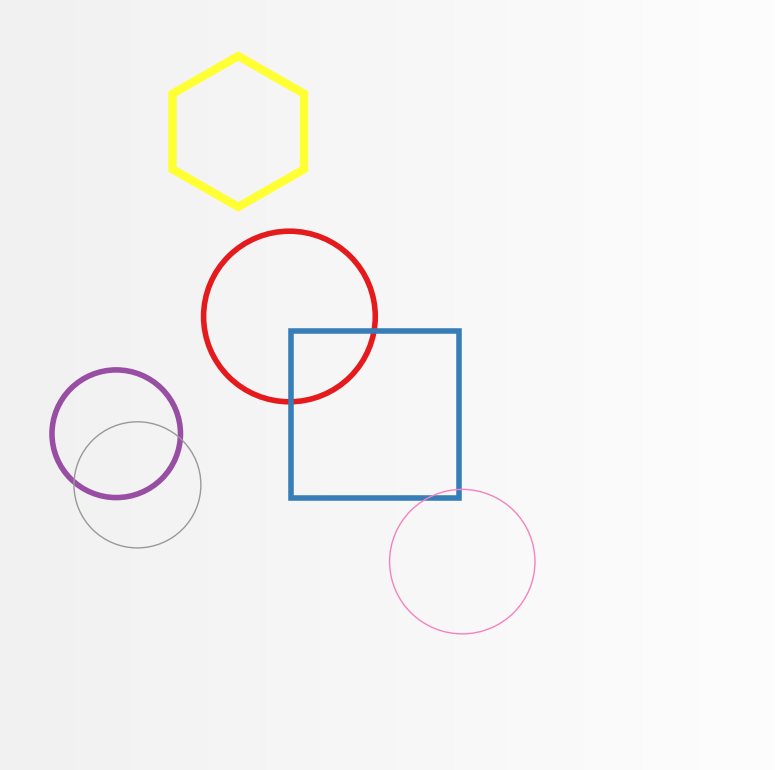[{"shape": "circle", "thickness": 2, "radius": 0.55, "center": [0.373, 0.589]}, {"shape": "square", "thickness": 2, "radius": 0.54, "center": [0.484, 0.462]}, {"shape": "circle", "thickness": 2, "radius": 0.41, "center": [0.15, 0.437]}, {"shape": "hexagon", "thickness": 3, "radius": 0.49, "center": [0.307, 0.829]}, {"shape": "circle", "thickness": 0.5, "radius": 0.47, "center": [0.596, 0.271]}, {"shape": "circle", "thickness": 0.5, "radius": 0.41, "center": [0.177, 0.37]}]